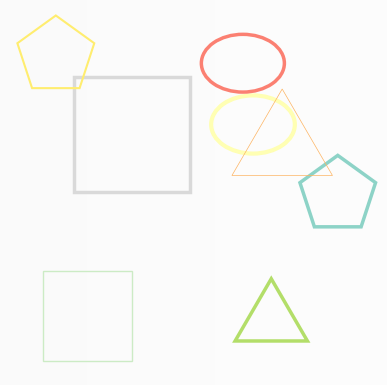[{"shape": "pentagon", "thickness": 2.5, "radius": 0.51, "center": [0.872, 0.494]}, {"shape": "oval", "thickness": 3, "radius": 0.54, "center": [0.653, 0.677]}, {"shape": "oval", "thickness": 2.5, "radius": 0.54, "center": [0.627, 0.836]}, {"shape": "triangle", "thickness": 0.5, "radius": 0.75, "center": [0.728, 0.619]}, {"shape": "triangle", "thickness": 2.5, "radius": 0.54, "center": [0.7, 0.168]}, {"shape": "square", "thickness": 2.5, "radius": 0.75, "center": [0.341, 0.649]}, {"shape": "square", "thickness": 1, "radius": 0.58, "center": [0.226, 0.179]}, {"shape": "pentagon", "thickness": 1.5, "radius": 0.52, "center": [0.144, 0.855]}]